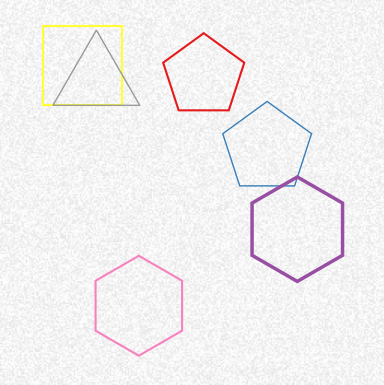[{"shape": "pentagon", "thickness": 1.5, "radius": 0.55, "center": [0.529, 0.803]}, {"shape": "pentagon", "thickness": 1, "radius": 0.61, "center": [0.694, 0.615]}, {"shape": "hexagon", "thickness": 2.5, "radius": 0.68, "center": [0.772, 0.405]}, {"shape": "square", "thickness": 1.5, "radius": 0.51, "center": [0.214, 0.829]}, {"shape": "hexagon", "thickness": 1.5, "radius": 0.65, "center": [0.361, 0.206]}, {"shape": "triangle", "thickness": 1, "radius": 0.65, "center": [0.25, 0.792]}]